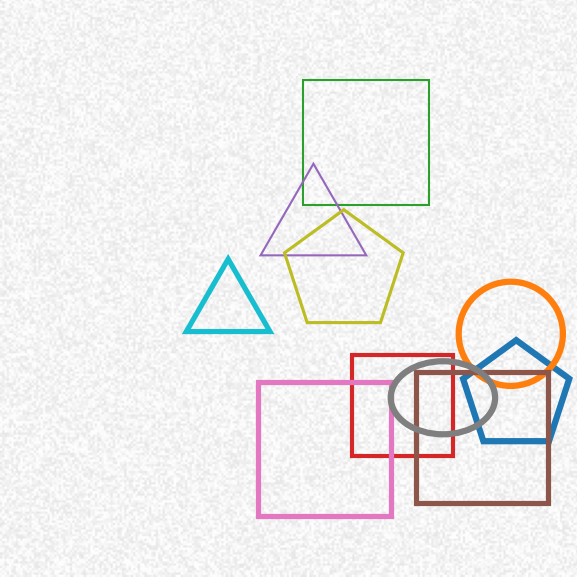[{"shape": "pentagon", "thickness": 3, "radius": 0.48, "center": [0.894, 0.313]}, {"shape": "circle", "thickness": 3, "radius": 0.45, "center": [0.884, 0.421]}, {"shape": "square", "thickness": 1, "radius": 0.54, "center": [0.633, 0.753]}, {"shape": "square", "thickness": 2, "radius": 0.44, "center": [0.696, 0.297]}, {"shape": "triangle", "thickness": 1, "radius": 0.53, "center": [0.543, 0.61]}, {"shape": "square", "thickness": 2.5, "radius": 0.57, "center": [0.834, 0.242]}, {"shape": "square", "thickness": 2.5, "radius": 0.58, "center": [0.562, 0.222]}, {"shape": "oval", "thickness": 3, "radius": 0.45, "center": [0.767, 0.31]}, {"shape": "pentagon", "thickness": 1.5, "radius": 0.54, "center": [0.595, 0.528]}, {"shape": "triangle", "thickness": 2.5, "radius": 0.42, "center": [0.395, 0.467]}]